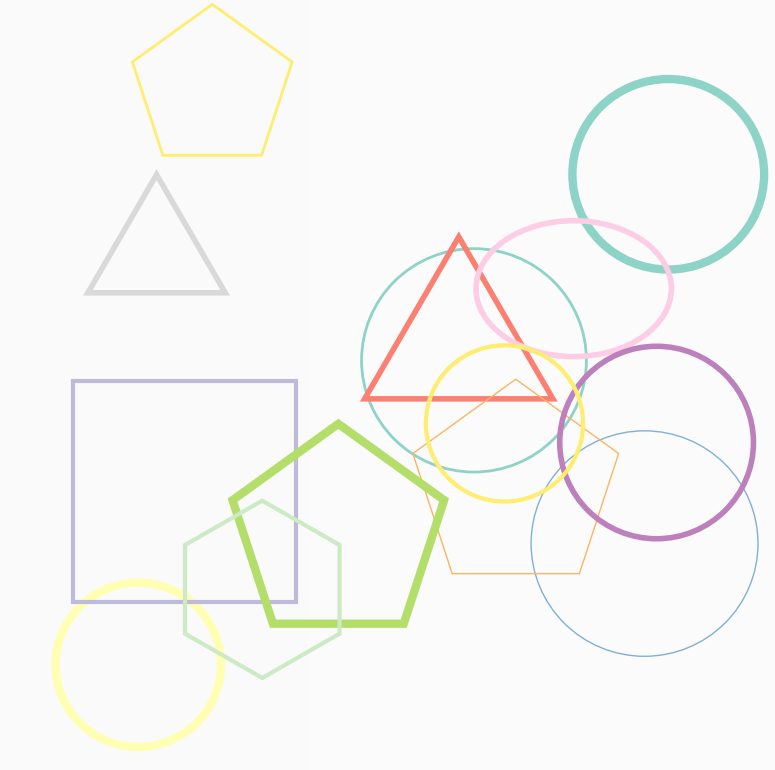[{"shape": "circle", "thickness": 3, "radius": 0.62, "center": [0.862, 0.774]}, {"shape": "circle", "thickness": 1, "radius": 0.73, "center": [0.612, 0.532]}, {"shape": "circle", "thickness": 3, "radius": 0.53, "center": [0.178, 0.137]}, {"shape": "square", "thickness": 1.5, "radius": 0.72, "center": [0.238, 0.361]}, {"shape": "triangle", "thickness": 2, "radius": 0.7, "center": [0.592, 0.552]}, {"shape": "circle", "thickness": 0.5, "radius": 0.73, "center": [0.832, 0.294]}, {"shape": "pentagon", "thickness": 0.5, "radius": 0.7, "center": [0.666, 0.368]}, {"shape": "pentagon", "thickness": 3, "radius": 0.72, "center": [0.437, 0.306]}, {"shape": "oval", "thickness": 2, "radius": 0.63, "center": [0.74, 0.625]}, {"shape": "triangle", "thickness": 2, "radius": 0.51, "center": [0.202, 0.671]}, {"shape": "circle", "thickness": 2, "radius": 0.62, "center": [0.847, 0.425]}, {"shape": "hexagon", "thickness": 1.5, "radius": 0.58, "center": [0.338, 0.235]}, {"shape": "circle", "thickness": 1.5, "radius": 0.51, "center": [0.651, 0.45]}, {"shape": "pentagon", "thickness": 1, "radius": 0.54, "center": [0.274, 0.886]}]